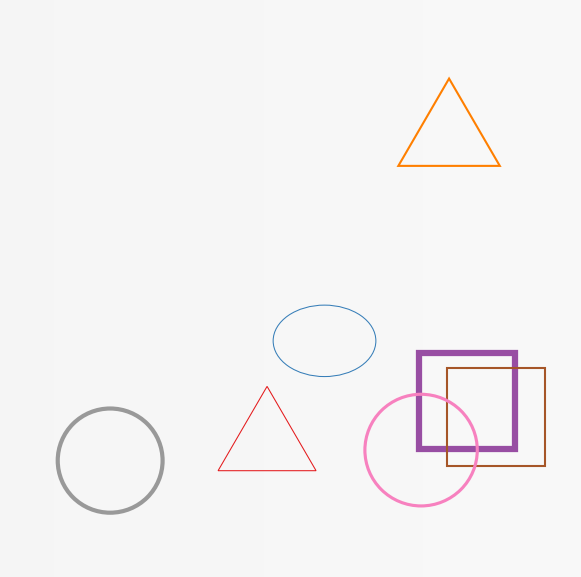[{"shape": "triangle", "thickness": 0.5, "radius": 0.49, "center": [0.459, 0.233]}, {"shape": "oval", "thickness": 0.5, "radius": 0.44, "center": [0.558, 0.409]}, {"shape": "square", "thickness": 3, "radius": 0.42, "center": [0.804, 0.305]}, {"shape": "triangle", "thickness": 1, "radius": 0.5, "center": [0.773, 0.762]}, {"shape": "square", "thickness": 1, "radius": 0.43, "center": [0.853, 0.277]}, {"shape": "circle", "thickness": 1.5, "radius": 0.48, "center": [0.724, 0.22]}, {"shape": "circle", "thickness": 2, "radius": 0.45, "center": [0.19, 0.202]}]